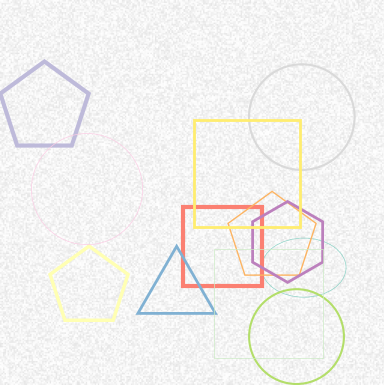[{"shape": "oval", "thickness": 0.5, "radius": 0.55, "center": [0.789, 0.305]}, {"shape": "pentagon", "thickness": 2.5, "radius": 0.53, "center": [0.231, 0.254]}, {"shape": "pentagon", "thickness": 3, "radius": 0.6, "center": [0.115, 0.72]}, {"shape": "square", "thickness": 3, "radius": 0.51, "center": [0.577, 0.361]}, {"shape": "triangle", "thickness": 2, "radius": 0.58, "center": [0.459, 0.244]}, {"shape": "pentagon", "thickness": 1, "radius": 0.6, "center": [0.707, 0.383]}, {"shape": "circle", "thickness": 1.5, "radius": 0.62, "center": [0.77, 0.126]}, {"shape": "circle", "thickness": 0.5, "radius": 0.72, "center": [0.226, 0.509]}, {"shape": "circle", "thickness": 1.5, "radius": 0.69, "center": [0.784, 0.696]}, {"shape": "hexagon", "thickness": 2, "radius": 0.53, "center": [0.747, 0.372]}, {"shape": "square", "thickness": 0.5, "radius": 0.7, "center": [0.698, 0.212]}, {"shape": "square", "thickness": 2, "radius": 0.69, "center": [0.641, 0.549]}]